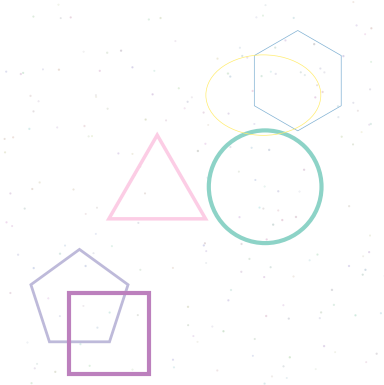[{"shape": "circle", "thickness": 3, "radius": 0.73, "center": [0.689, 0.515]}, {"shape": "pentagon", "thickness": 2, "radius": 0.66, "center": [0.206, 0.22]}, {"shape": "hexagon", "thickness": 0.5, "radius": 0.65, "center": [0.773, 0.79]}, {"shape": "triangle", "thickness": 2.5, "radius": 0.73, "center": [0.408, 0.504]}, {"shape": "square", "thickness": 3, "radius": 0.52, "center": [0.283, 0.133]}, {"shape": "oval", "thickness": 0.5, "radius": 0.75, "center": [0.684, 0.753]}]